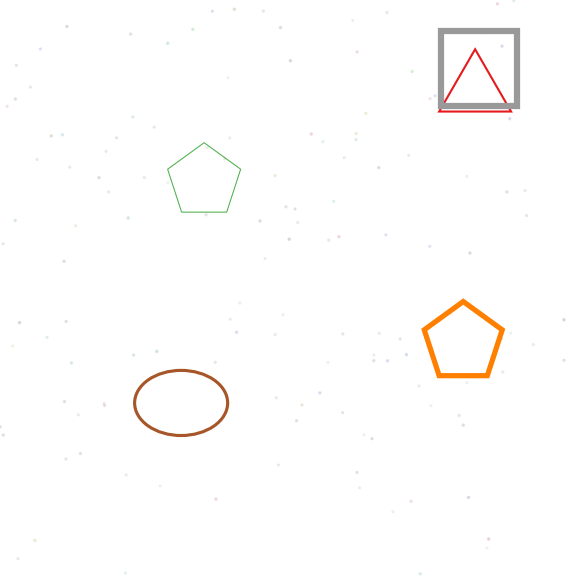[{"shape": "triangle", "thickness": 1, "radius": 0.36, "center": [0.823, 0.842]}, {"shape": "pentagon", "thickness": 0.5, "radius": 0.33, "center": [0.353, 0.686]}, {"shape": "pentagon", "thickness": 2.5, "radius": 0.35, "center": [0.802, 0.406]}, {"shape": "oval", "thickness": 1.5, "radius": 0.4, "center": [0.314, 0.301]}, {"shape": "square", "thickness": 3, "radius": 0.33, "center": [0.829, 0.88]}]